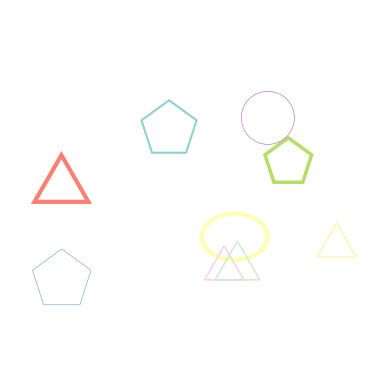[{"shape": "pentagon", "thickness": 1.5, "radius": 0.38, "center": [0.439, 0.664]}, {"shape": "oval", "thickness": 3, "radius": 0.43, "center": [0.609, 0.385]}, {"shape": "triangle", "thickness": 3, "radius": 0.4, "center": [0.16, 0.516]}, {"shape": "pentagon", "thickness": 0.5, "radius": 0.4, "center": [0.16, 0.273]}, {"shape": "pentagon", "thickness": 2.5, "radius": 0.32, "center": [0.749, 0.578]}, {"shape": "triangle", "thickness": 1, "radius": 0.29, "center": [0.582, 0.303]}, {"shape": "circle", "thickness": 0.5, "radius": 0.34, "center": [0.696, 0.694]}, {"shape": "triangle", "thickness": 1, "radius": 0.34, "center": [0.617, 0.307]}, {"shape": "triangle", "thickness": 0.5, "radius": 0.29, "center": [0.874, 0.362]}]